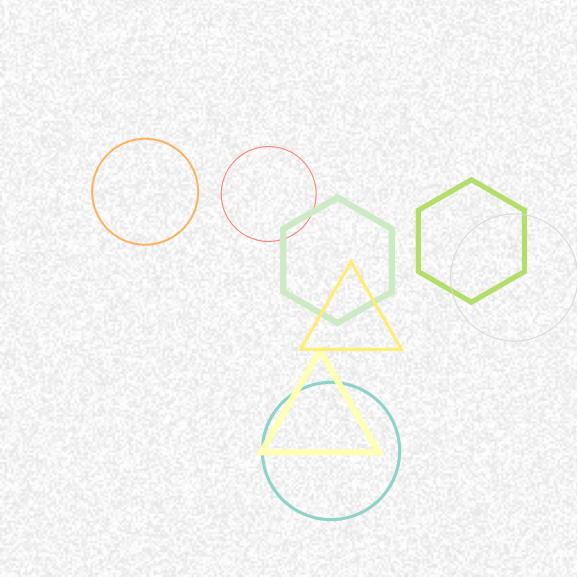[{"shape": "circle", "thickness": 1.5, "radius": 0.59, "center": [0.573, 0.218]}, {"shape": "triangle", "thickness": 3, "radius": 0.59, "center": [0.554, 0.275]}, {"shape": "circle", "thickness": 0.5, "radius": 0.41, "center": [0.465, 0.663]}, {"shape": "circle", "thickness": 1, "radius": 0.46, "center": [0.251, 0.667]}, {"shape": "hexagon", "thickness": 2.5, "radius": 0.53, "center": [0.816, 0.582]}, {"shape": "circle", "thickness": 0.5, "radius": 0.55, "center": [0.89, 0.519]}, {"shape": "hexagon", "thickness": 3, "radius": 0.54, "center": [0.585, 0.548]}, {"shape": "triangle", "thickness": 1.5, "radius": 0.5, "center": [0.608, 0.445]}]